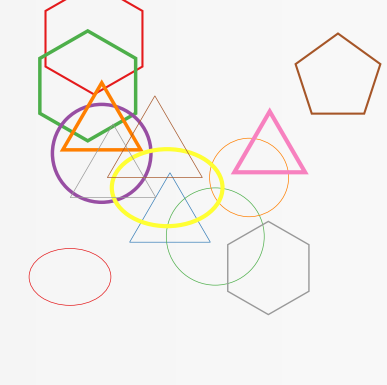[{"shape": "hexagon", "thickness": 1.5, "radius": 0.72, "center": [0.243, 0.899]}, {"shape": "oval", "thickness": 0.5, "radius": 0.53, "center": [0.181, 0.281]}, {"shape": "triangle", "thickness": 0.5, "radius": 0.6, "center": [0.439, 0.431]}, {"shape": "hexagon", "thickness": 2.5, "radius": 0.71, "center": [0.226, 0.777]}, {"shape": "circle", "thickness": 0.5, "radius": 0.63, "center": [0.556, 0.386]}, {"shape": "circle", "thickness": 2.5, "radius": 0.64, "center": [0.262, 0.602]}, {"shape": "triangle", "thickness": 2.5, "radius": 0.58, "center": [0.263, 0.669]}, {"shape": "circle", "thickness": 0.5, "radius": 0.51, "center": [0.643, 0.539]}, {"shape": "oval", "thickness": 3, "radius": 0.71, "center": [0.431, 0.513]}, {"shape": "pentagon", "thickness": 1.5, "radius": 0.58, "center": [0.872, 0.798]}, {"shape": "triangle", "thickness": 0.5, "radius": 0.71, "center": [0.4, 0.61]}, {"shape": "triangle", "thickness": 3, "radius": 0.53, "center": [0.696, 0.605]}, {"shape": "triangle", "thickness": 0.5, "radius": 0.64, "center": [0.292, 0.551]}, {"shape": "hexagon", "thickness": 1, "radius": 0.6, "center": [0.693, 0.304]}]